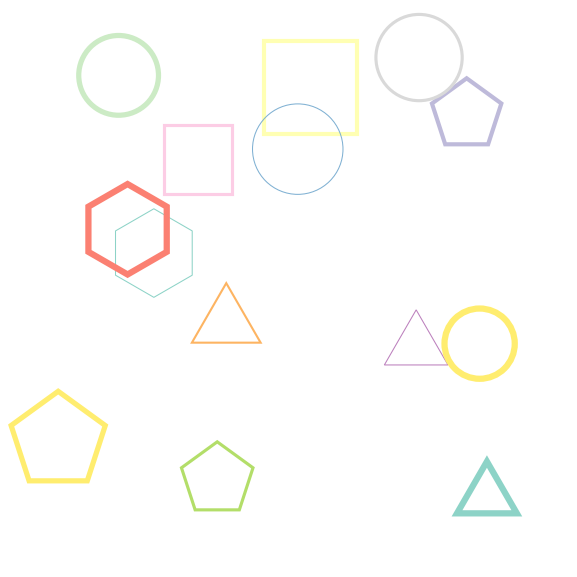[{"shape": "triangle", "thickness": 3, "radius": 0.3, "center": [0.843, 0.14]}, {"shape": "hexagon", "thickness": 0.5, "radius": 0.38, "center": [0.266, 0.561]}, {"shape": "square", "thickness": 2, "radius": 0.4, "center": [0.538, 0.848]}, {"shape": "pentagon", "thickness": 2, "radius": 0.32, "center": [0.808, 0.8]}, {"shape": "hexagon", "thickness": 3, "radius": 0.39, "center": [0.221, 0.602]}, {"shape": "circle", "thickness": 0.5, "radius": 0.39, "center": [0.516, 0.741]}, {"shape": "triangle", "thickness": 1, "radius": 0.34, "center": [0.392, 0.44]}, {"shape": "pentagon", "thickness": 1.5, "radius": 0.33, "center": [0.376, 0.169]}, {"shape": "square", "thickness": 1.5, "radius": 0.3, "center": [0.343, 0.723]}, {"shape": "circle", "thickness": 1.5, "radius": 0.37, "center": [0.726, 0.899]}, {"shape": "triangle", "thickness": 0.5, "radius": 0.32, "center": [0.721, 0.399]}, {"shape": "circle", "thickness": 2.5, "radius": 0.35, "center": [0.205, 0.869]}, {"shape": "pentagon", "thickness": 2.5, "radius": 0.43, "center": [0.101, 0.236]}, {"shape": "circle", "thickness": 3, "radius": 0.3, "center": [0.831, 0.404]}]